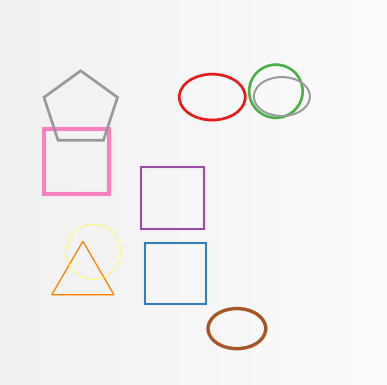[{"shape": "oval", "thickness": 2, "radius": 0.43, "center": [0.548, 0.748]}, {"shape": "square", "thickness": 1.5, "radius": 0.4, "center": [0.452, 0.288]}, {"shape": "circle", "thickness": 2, "radius": 0.34, "center": [0.712, 0.763]}, {"shape": "square", "thickness": 1.5, "radius": 0.4, "center": [0.445, 0.485]}, {"shape": "triangle", "thickness": 1, "radius": 0.46, "center": [0.214, 0.281]}, {"shape": "circle", "thickness": 0.5, "radius": 0.36, "center": [0.241, 0.346]}, {"shape": "oval", "thickness": 2.5, "radius": 0.37, "center": [0.611, 0.146]}, {"shape": "square", "thickness": 3, "radius": 0.42, "center": [0.197, 0.58]}, {"shape": "oval", "thickness": 1.5, "radius": 0.36, "center": [0.727, 0.749]}, {"shape": "pentagon", "thickness": 2, "radius": 0.5, "center": [0.208, 0.716]}]